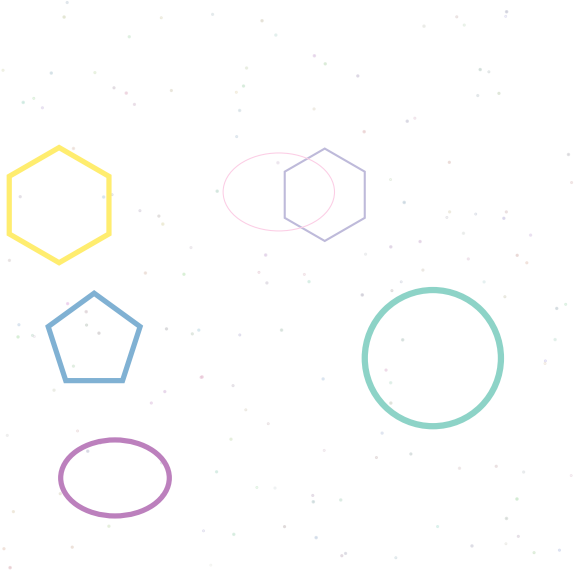[{"shape": "circle", "thickness": 3, "radius": 0.59, "center": [0.75, 0.379]}, {"shape": "hexagon", "thickness": 1, "radius": 0.4, "center": [0.562, 0.662]}, {"shape": "pentagon", "thickness": 2.5, "radius": 0.42, "center": [0.163, 0.408]}, {"shape": "oval", "thickness": 0.5, "radius": 0.48, "center": [0.483, 0.667]}, {"shape": "oval", "thickness": 2.5, "radius": 0.47, "center": [0.199, 0.172]}, {"shape": "hexagon", "thickness": 2.5, "radius": 0.5, "center": [0.102, 0.644]}]